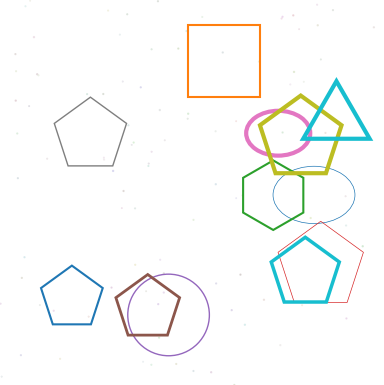[{"shape": "oval", "thickness": 0.5, "radius": 0.53, "center": [0.816, 0.494]}, {"shape": "pentagon", "thickness": 1.5, "radius": 0.42, "center": [0.187, 0.226]}, {"shape": "square", "thickness": 1.5, "radius": 0.47, "center": [0.582, 0.841]}, {"shape": "hexagon", "thickness": 1.5, "radius": 0.45, "center": [0.71, 0.493]}, {"shape": "pentagon", "thickness": 0.5, "radius": 0.58, "center": [0.833, 0.309]}, {"shape": "circle", "thickness": 1, "radius": 0.53, "center": [0.438, 0.182]}, {"shape": "pentagon", "thickness": 2, "radius": 0.44, "center": [0.384, 0.2]}, {"shape": "oval", "thickness": 3, "radius": 0.42, "center": [0.723, 0.654]}, {"shape": "pentagon", "thickness": 1, "radius": 0.49, "center": [0.235, 0.649]}, {"shape": "pentagon", "thickness": 3, "radius": 0.56, "center": [0.781, 0.64]}, {"shape": "triangle", "thickness": 3, "radius": 0.5, "center": [0.874, 0.689]}, {"shape": "pentagon", "thickness": 2.5, "radius": 0.46, "center": [0.793, 0.291]}]